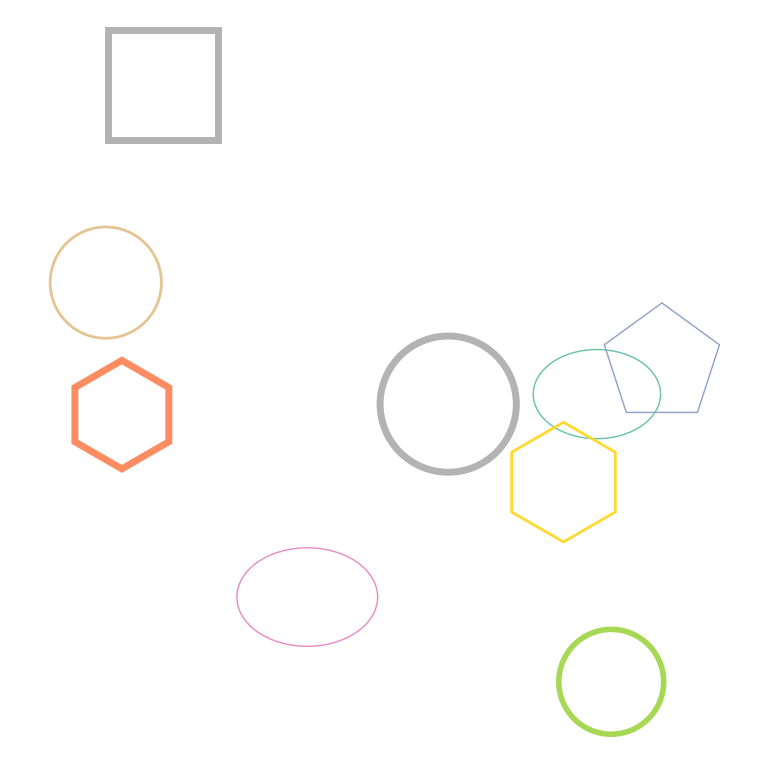[{"shape": "oval", "thickness": 0.5, "radius": 0.41, "center": [0.775, 0.488]}, {"shape": "hexagon", "thickness": 2.5, "radius": 0.35, "center": [0.158, 0.462]}, {"shape": "pentagon", "thickness": 0.5, "radius": 0.39, "center": [0.86, 0.528]}, {"shape": "oval", "thickness": 0.5, "radius": 0.46, "center": [0.399, 0.225]}, {"shape": "circle", "thickness": 2, "radius": 0.34, "center": [0.794, 0.115]}, {"shape": "hexagon", "thickness": 1, "radius": 0.39, "center": [0.732, 0.374]}, {"shape": "circle", "thickness": 1, "radius": 0.36, "center": [0.137, 0.633]}, {"shape": "circle", "thickness": 2.5, "radius": 0.44, "center": [0.582, 0.475]}, {"shape": "square", "thickness": 2.5, "radius": 0.36, "center": [0.212, 0.89]}]